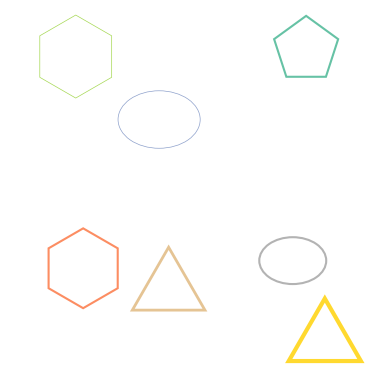[{"shape": "pentagon", "thickness": 1.5, "radius": 0.44, "center": [0.795, 0.871]}, {"shape": "hexagon", "thickness": 1.5, "radius": 0.52, "center": [0.216, 0.303]}, {"shape": "oval", "thickness": 0.5, "radius": 0.53, "center": [0.413, 0.69]}, {"shape": "hexagon", "thickness": 0.5, "radius": 0.54, "center": [0.197, 0.853]}, {"shape": "triangle", "thickness": 3, "radius": 0.54, "center": [0.844, 0.116]}, {"shape": "triangle", "thickness": 2, "radius": 0.54, "center": [0.438, 0.249]}, {"shape": "oval", "thickness": 1.5, "radius": 0.43, "center": [0.76, 0.323]}]